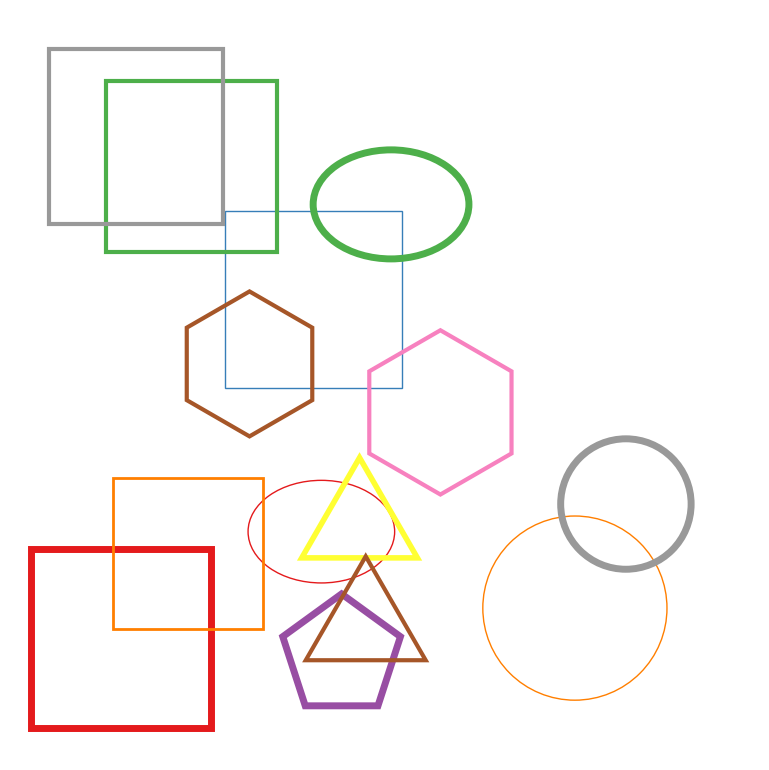[{"shape": "oval", "thickness": 0.5, "radius": 0.48, "center": [0.417, 0.31]}, {"shape": "square", "thickness": 2.5, "radius": 0.58, "center": [0.157, 0.171]}, {"shape": "square", "thickness": 0.5, "radius": 0.58, "center": [0.407, 0.611]}, {"shape": "oval", "thickness": 2.5, "radius": 0.51, "center": [0.508, 0.735]}, {"shape": "square", "thickness": 1.5, "radius": 0.55, "center": [0.249, 0.784]}, {"shape": "pentagon", "thickness": 2.5, "radius": 0.4, "center": [0.444, 0.148]}, {"shape": "circle", "thickness": 0.5, "radius": 0.6, "center": [0.747, 0.21]}, {"shape": "square", "thickness": 1, "radius": 0.49, "center": [0.244, 0.281]}, {"shape": "triangle", "thickness": 2, "radius": 0.43, "center": [0.467, 0.319]}, {"shape": "triangle", "thickness": 1.5, "radius": 0.45, "center": [0.475, 0.188]}, {"shape": "hexagon", "thickness": 1.5, "radius": 0.47, "center": [0.324, 0.527]}, {"shape": "hexagon", "thickness": 1.5, "radius": 0.53, "center": [0.572, 0.464]}, {"shape": "square", "thickness": 1.5, "radius": 0.57, "center": [0.177, 0.823]}, {"shape": "circle", "thickness": 2.5, "radius": 0.42, "center": [0.813, 0.345]}]